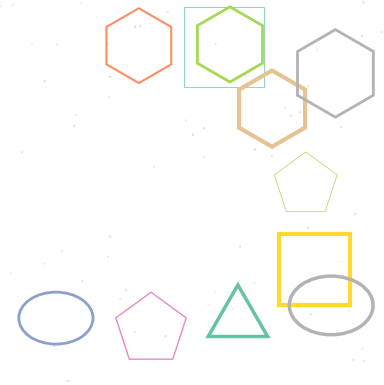[{"shape": "triangle", "thickness": 2.5, "radius": 0.45, "center": [0.618, 0.171]}, {"shape": "square", "thickness": 0.5, "radius": 0.52, "center": [0.582, 0.878]}, {"shape": "hexagon", "thickness": 1.5, "radius": 0.49, "center": [0.361, 0.881]}, {"shape": "oval", "thickness": 2, "radius": 0.48, "center": [0.145, 0.174]}, {"shape": "pentagon", "thickness": 1, "radius": 0.48, "center": [0.392, 0.145]}, {"shape": "hexagon", "thickness": 2, "radius": 0.49, "center": [0.597, 0.885]}, {"shape": "pentagon", "thickness": 0.5, "radius": 0.43, "center": [0.794, 0.519]}, {"shape": "square", "thickness": 3, "radius": 0.47, "center": [0.817, 0.3]}, {"shape": "hexagon", "thickness": 3, "radius": 0.49, "center": [0.707, 0.718]}, {"shape": "hexagon", "thickness": 2, "radius": 0.57, "center": [0.871, 0.809]}, {"shape": "oval", "thickness": 2.5, "radius": 0.54, "center": [0.86, 0.207]}]